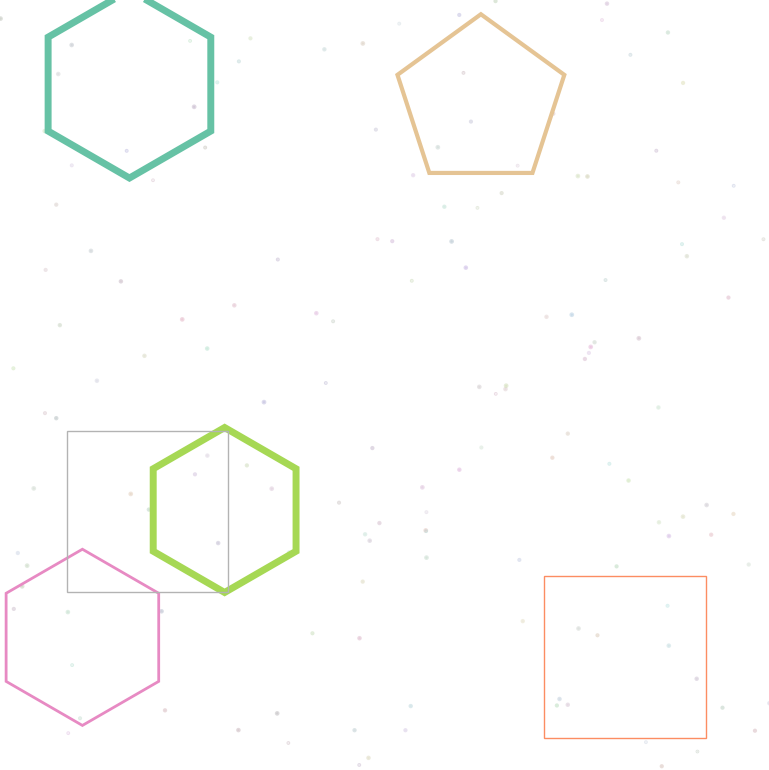[{"shape": "hexagon", "thickness": 2.5, "radius": 0.61, "center": [0.168, 0.891]}, {"shape": "square", "thickness": 0.5, "radius": 0.53, "center": [0.812, 0.147]}, {"shape": "hexagon", "thickness": 1, "radius": 0.57, "center": [0.107, 0.172]}, {"shape": "hexagon", "thickness": 2.5, "radius": 0.54, "center": [0.292, 0.338]}, {"shape": "pentagon", "thickness": 1.5, "radius": 0.57, "center": [0.625, 0.868]}, {"shape": "square", "thickness": 0.5, "radius": 0.52, "center": [0.191, 0.336]}]